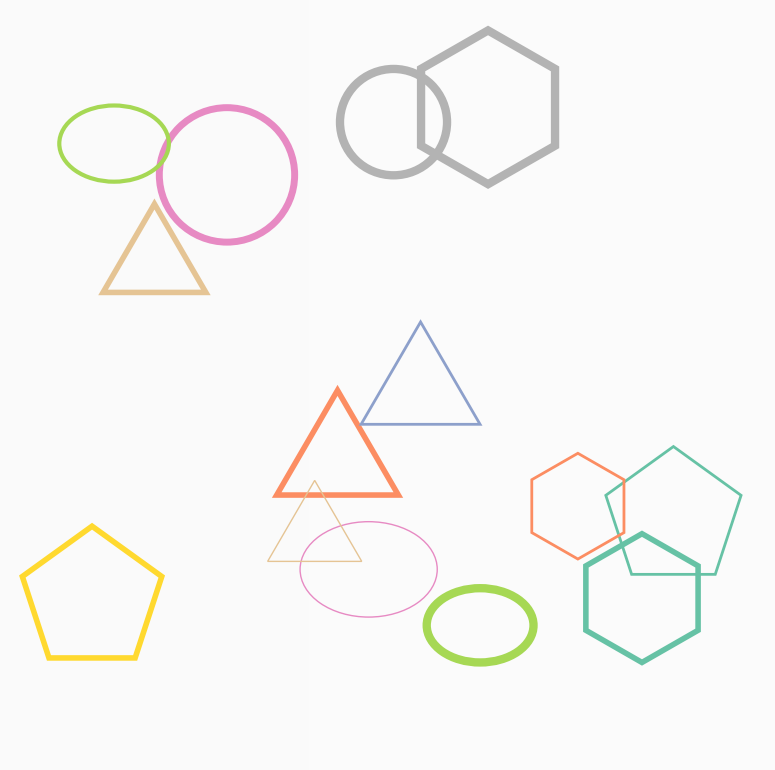[{"shape": "hexagon", "thickness": 2, "radius": 0.42, "center": [0.828, 0.223]}, {"shape": "pentagon", "thickness": 1, "radius": 0.46, "center": [0.869, 0.328]}, {"shape": "hexagon", "thickness": 1, "radius": 0.34, "center": [0.746, 0.343]}, {"shape": "triangle", "thickness": 2, "radius": 0.45, "center": [0.436, 0.402]}, {"shape": "triangle", "thickness": 1, "radius": 0.44, "center": [0.543, 0.493]}, {"shape": "circle", "thickness": 2.5, "radius": 0.44, "center": [0.293, 0.773]}, {"shape": "oval", "thickness": 0.5, "radius": 0.44, "center": [0.476, 0.261]}, {"shape": "oval", "thickness": 1.5, "radius": 0.35, "center": [0.147, 0.814]}, {"shape": "oval", "thickness": 3, "radius": 0.34, "center": [0.62, 0.188]}, {"shape": "pentagon", "thickness": 2, "radius": 0.47, "center": [0.119, 0.222]}, {"shape": "triangle", "thickness": 2, "radius": 0.38, "center": [0.199, 0.658]}, {"shape": "triangle", "thickness": 0.5, "radius": 0.35, "center": [0.406, 0.306]}, {"shape": "hexagon", "thickness": 3, "radius": 0.5, "center": [0.63, 0.861]}, {"shape": "circle", "thickness": 3, "radius": 0.35, "center": [0.508, 0.841]}]